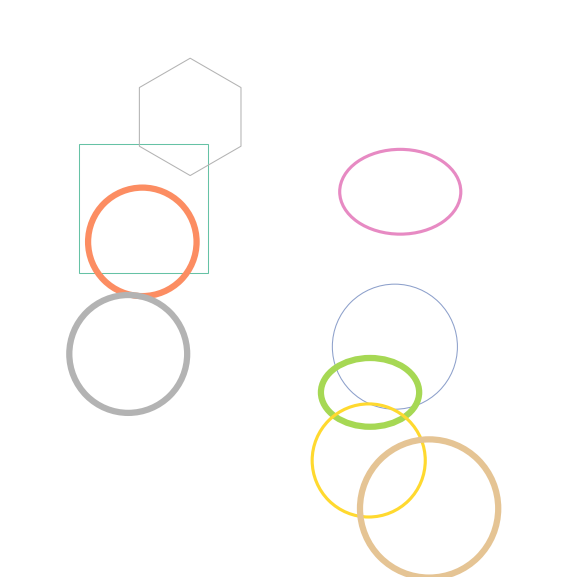[{"shape": "square", "thickness": 0.5, "radius": 0.56, "center": [0.249, 0.638]}, {"shape": "circle", "thickness": 3, "radius": 0.47, "center": [0.246, 0.58]}, {"shape": "circle", "thickness": 0.5, "radius": 0.54, "center": [0.684, 0.399]}, {"shape": "oval", "thickness": 1.5, "radius": 0.52, "center": [0.693, 0.667]}, {"shape": "oval", "thickness": 3, "radius": 0.43, "center": [0.641, 0.32]}, {"shape": "circle", "thickness": 1.5, "radius": 0.49, "center": [0.638, 0.202]}, {"shape": "circle", "thickness": 3, "radius": 0.6, "center": [0.743, 0.119]}, {"shape": "hexagon", "thickness": 0.5, "radius": 0.51, "center": [0.329, 0.797]}, {"shape": "circle", "thickness": 3, "radius": 0.51, "center": [0.222, 0.386]}]